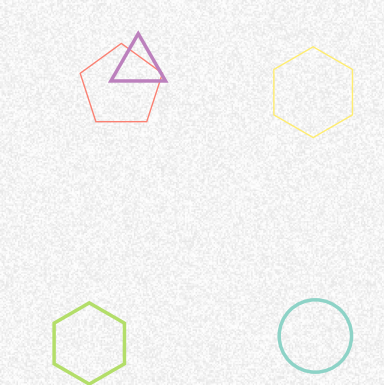[{"shape": "circle", "thickness": 2.5, "radius": 0.47, "center": [0.819, 0.127]}, {"shape": "pentagon", "thickness": 1, "radius": 0.56, "center": [0.315, 0.775]}, {"shape": "hexagon", "thickness": 2.5, "radius": 0.53, "center": [0.232, 0.108]}, {"shape": "triangle", "thickness": 2.5, "radius": 0.41, "center": [0.359, 0.831]}, {"shape": "hexagon", "thickness": 1, "radius": 0.59, "center": [0.813, 0.761]}]